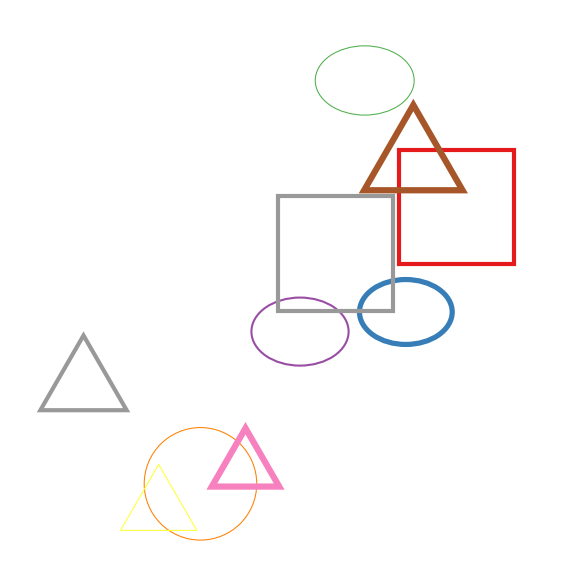[{"shape": "square", "thickness": 2, "radius": 0.49, "center": [0.79, 0.641]}, {"shape": "oval", "thickness": 2.5, "radius": 0.4, "center": [0.703, 0.459]}, {"shape": "oval", "thickness": 0.5, "radius": 0.43, "center": [0.632, 0.86]}, {"shape": "oval", "thickness": 1, "radius": 0.42, "center": [0.519, 0.425]}, {"shape": "circle", "thickness": 0.5, "radius": 0.49, "center": [0.347, 0.161]}, {"shape": "triangle", "thickness": 0.5, "radius": 0.38, "center": [0.275, 0.119]}, {"shape": "triangle", "thickness": 3, "radius": 0.49, "center": [0.716, 0.719]}, {"shape": "triangle", "thickness": 3, "radius": 0.34, "center": [0.425, 0.19]}, {"shape": "triangle", "thickness": 2, "radius": 0.43, "center": [0.145, 0.332]}, {"shape": "square", "thickness": 2, "radius": 0.5, "center": [0.581, 0.561]}]